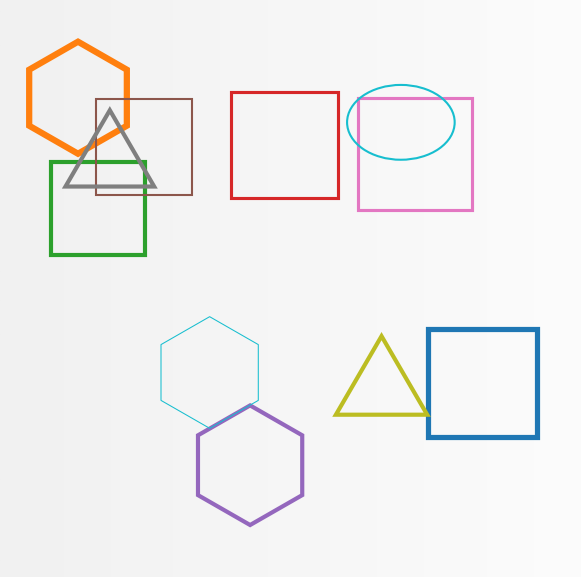[{"shape": "square", "thickness": 2.5, "radius": 0.47, "center": [0.83, 0.336]}, {"shape": "hexagon", "thickness": 3, "radius": 0.48, "center": [0.134, 0.83]}, {"shape": "square", "thickness": 2, "radius": 0.4, "center": [0.168, 0.639]}, {"shape": "square", "thickness": 1.5, "radius": 0.46, "center": [0.49, 0.748]}, {"shape": "hexagon", "thickness": 2, "radius": 0.52, "center": [0.43, 0.194]}, {"shape": "square", "thickness": 1, "radius": 0.41, "center": [0.248, 0.744]}, {"shape": "square", "thickness": 1.5, "radius": 0.49, "center": [0.714, 0.733]}, {"shape": "triangle", "thickness": 2, "radius": 0.44, "center": [0.189, 0.72]}, {"shape": "triangle", "thickness": 2, "radius": 0.45, "center": [0.656, 0.326]}, {"shape": "hexagon", "thickness": 0.5, "radius": 0.48, "center": [0.361, 0.354]}, {"shape": "oval", "thickness": 1, "radius": 0.46, "center": [0.69, 0.787]}]